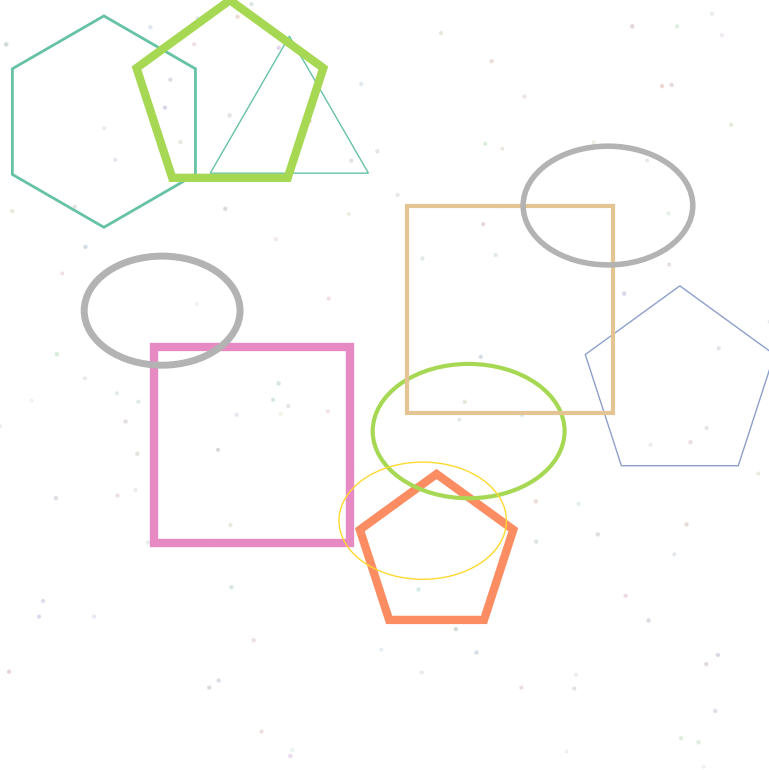[{"shape": "triangle", "thickness": 0.5, "radius": 0.59, "center": [0.376, 0.834]}, {"shape": "hexagon", "thickness": 1, "radius": 0.69, "center": [0.135, 0.842]}, {"shape": "pentagon", "thickness": 3, "radius": 0.52, "center": [0.567, 0.28]}, {"shape": "pentagon", "thickness": 0.5, "radius": 0.65, "center": [0.883, 0.5]}, {"shape": "square", "thickness": 3, "radius": 0.64, "center": [0.327, 0.422]}, {"shape": "pentagon", "thickness": 3, "radius": 0.64, "center": [0.299, 0.872]}, {"shape": "oval", "thickness": 1.5, "radius": 0.62, "center": [0.609, 0.44]}, {"shape": "oval", "thickness": 0.5, "radius": 0.54, "center": [0.549, 0.324]}, {"shape": "square", "thickness": 1.5, "radius": 0.67, "center": [0.662, 0.598]}, {"shape": "oval", "thickness": 2, "radius": 0.55, "center": [0.79, 0.733]}, {"shape": "oval", "thickness": 2.5, "radius": 0.51, "center": [0.211, 0.597]}]